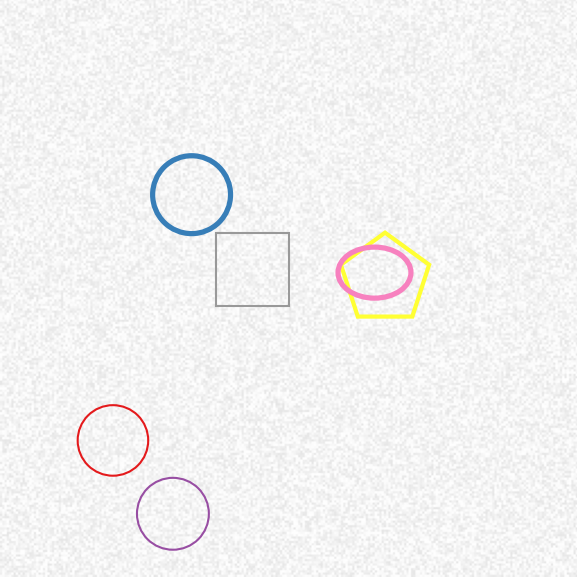[{"shape": "circle", "thickness": 1, "radius": 0.31, "center": [0.196, 0.236]}, {"shape": "circle", "thickness": 2.5, "radius": 0.34, "center": [0.332, 0.662]}, {"shape": "circle", "thickness": 1, "radius": 0.31, "center": [0.299, 0.109]}, {"shape": "pentagon", "thickness": 2, "radius": 0.4, "center": [0.667, 0.516]}, {"shape": "oval", "thickness": 2.5, "radius": 0.32, "center": [0.648, 0.527]}, {"shape": "square", "thickness": 1, "radius": 0.32, "center": [0.437, 0.532]}]